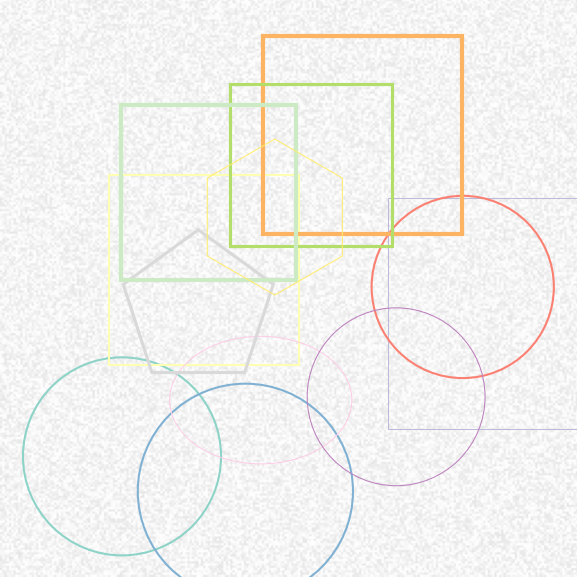[{"shape": "circle", "thickness": 1, "radius": 0.86, "center": [0.211, 0.209]}, {"shape": "square", "thickness": 1, "radius": 0.82, "center": [0.353, 0.532]}, {"shape": "square", "thickness": 0.5, "radius": 1.0, "center": [0.871, 0.456]}, {"shape": "circle", "thickness": 1, "radius": 0.79, "center": [0.801, 0.502]}, {"shape": "circle", "thickness": 1, "radius": 0.93, "center": [0.425, 0.148]}, {"shape": "square", "thickness": 2, "radius": 0.86, "center": [0.628, 0.766]}, {"shape": "square", "thickness": 1.5, "radius": 0.7, "center": [0.539, 0.714]}, {"shape": "oval", "thickness": 0.5, "radius": 0.79, "center": [0.451, 0.306]}, {"shape": "pentagon", "thickness": 1.5, "radius": 0.68, "center": [0.343, 0.465]}, {"shape": "circle", "thickness": 0.5, "radius": 0.77, "center": [0.686, 0.312]}, {"shape": "square", "thickness": 2, "radius": 0.76, "center": [0.361, 0.666]}, {"shape": "hexagon", "thickness": 0.5, "radius": 0.68, "center": [0.476, 0.623]}]